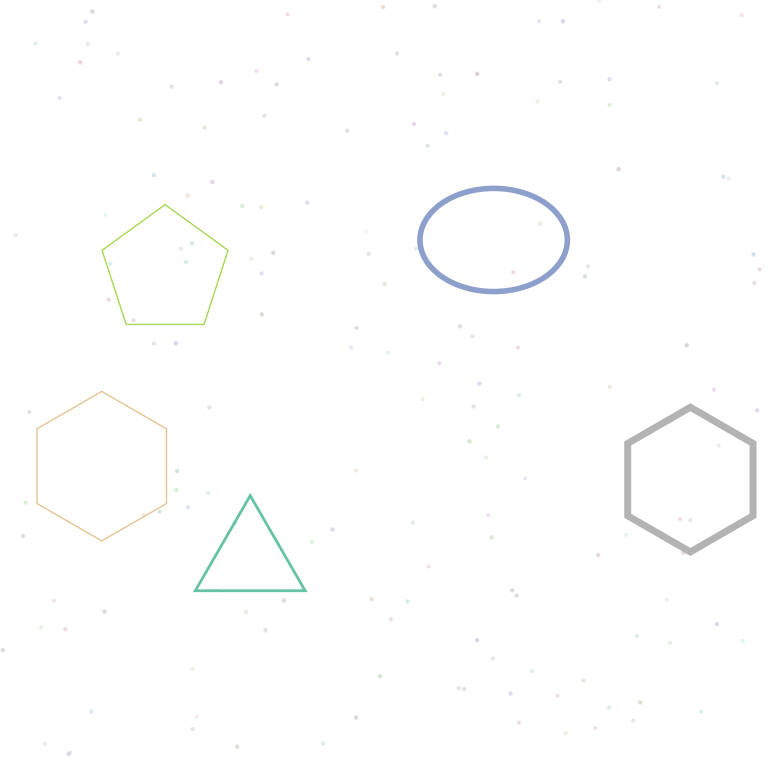[{"shape": "triangle", "thickness": 1, "radius": 0.41, "center": [0.325, 0.274]}, {"shape": "oval", "thickness": 2, "radius": 0.48, "center": [0.641, 0.688]}, {"shape": "pentagon", "thickness": 0.5, "radius": 0.43, "center": [0.214, 0.648]}, {"shape": "hexagon", "thickness": 0.5, "radius": 0.49, "center": [0.132, 0.395]}, {"shape": "hexagon", "thickness": 2.5, "radius": 0.47, "center": [0.897, 0.377]}]